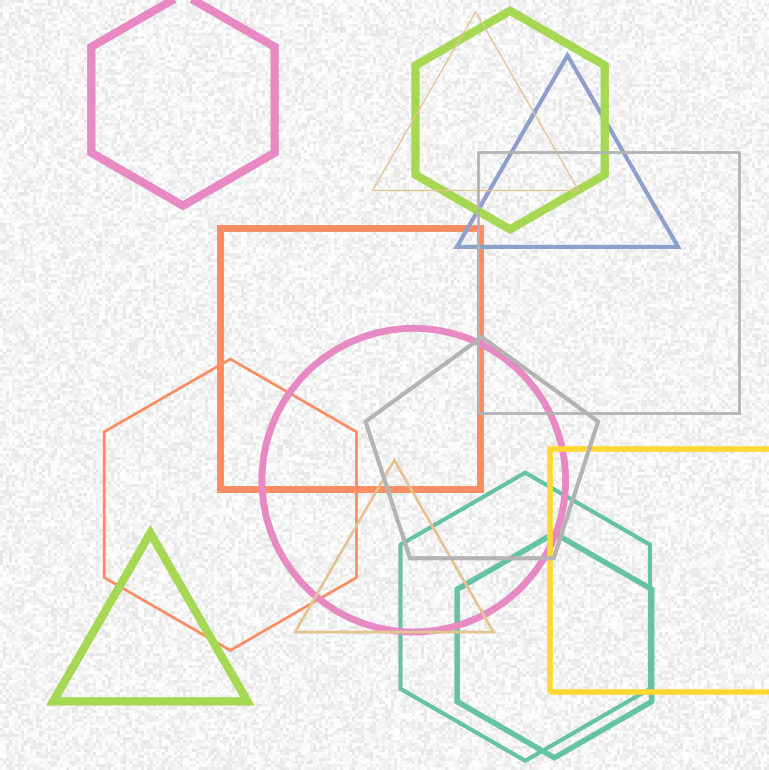[{"shape": "hexagon", "thickness": 2, "radius": 0.73, "center": [0.72, 0.162]}, {"shape": "hexagon", "thickness": 1.5, "radius": 0.94, "center": [0.682, 0.199]}, {"shape": "square", "thickness": 2.5, "radius": 0.84, "center": [0.455, 0.534]}, {"shape": "hexagon", "thickness": 1, "radius": 0.95, "center": [0.299, 0.345]}, {"shape": "triangle", "thickness": 1.5, "radius": 0.83, "center": [0.737, 0.762]}, {"shape": "circle", "thickness": 2.5, "radius": 0.99, "center": [0.537, 0.376]}, {"shape": "hexagon", "thickness": 3, "radius": 0.69, "center": [0.238, 0.87]}, {"shape": "hexagon", "thickness": 3, "radius": 0.71, "center": [0.663, 0.844]}, {"shape": "triangle", "thickness": 3, "radius": 0.73, "center": [0.195, 0.162]}, {"shape": "square", "thickness": 2, "radius": 0.79, "center": [0.871, 0.259]}, {"shape": "triangle", "thickness": 0.5, "radius": 0.77, "center": [0.618, 0.83]}, {"shape": "triangle", "thickness": 1, "radius": 0.74, "center": [0.512, 0.254]}, {"shape": "pentagon", "thickness": 1.5, "radius": 0.79, "center": [0.626, 0.403]}, {"shape": "square", "thickness": 1, "radius": 0.85, "center": [0.79, 0.633]}]